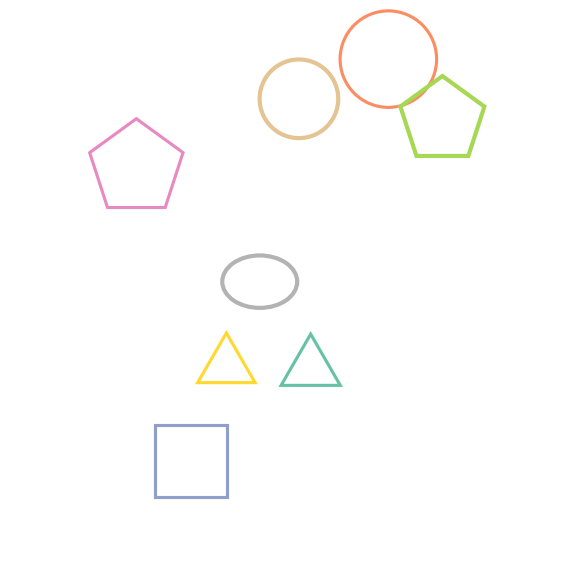[{"shape": "triangle", "thickness": 1.5, "radius": 0.3, "center": [0.538, 0.361]}, {"shape": "circle", "thickness": 1.5, "radius": 0.42, "center": [0.672, 0.897]}, {"shape": "square", "thickness": 1.5, "radius": 0.31, "center": [0.33, 0.201]}, {"shape": "pentagon", "thickness": 1.5, "radius": 0.42, "center": [0.236, 0.709]}, {"shape": "pentagon", "thickness": 2, "radius": 0.38, "center": [0.766, 0.791]}, {"shape": "triangle", "thickness": 1.5, "radius": 0.29, "center": [0.392, 0.365]}, {"shape": "circle", "thickness": 2, "radius": 0.34, "center": [0.518, 0.828]}, {"shape": "oval", "thickness": 2, "radius": 0.32, "center": [0.45, 0.511]}]